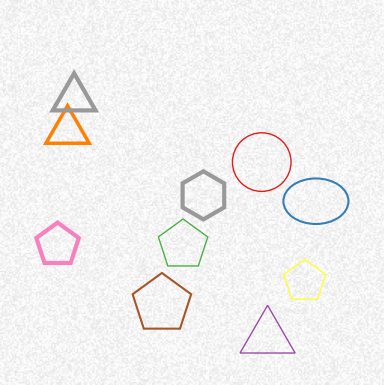[{"shape": "circle", "thickness": 1, "radius": 0.38, "center": [0.68, 0.579]}, {"shape": "oval", "thickness": 1.5, "radius": 0.42, "center": [0.821, 0.477]}, {"shape": "pentagon", "thickness": 1, "radius": 0.34, "center": [0.475, 0.364]}, {"shape": "triangle", "thickness": 1, "radius": 0.41, "center": [0.695, 0.124]}, {"shape": "triangle", "thickness": 2.5, "radius": 0.32, "center": [0.175, 0.66]}, {"shape": "pentagon", "thickness": 1, "radius": 0.29, "center": [0.792, 0.269]}, {"shape": "pentagon", "thickness": 1.5, "radius": 0.4, "center": [0.421, 0.211]}, {"shape": "pentagon", "thickness": 3, "radius": 0.29, "center": [0.15, 0.364]}, {"shape": "hexagon", "thickness": 3, "radius": 0.31, "center": [0.528, 0.493]}, {"shape": "triangle", "thickness": 3, "radius": 0.32, "center": [0.193, 0.745]}]